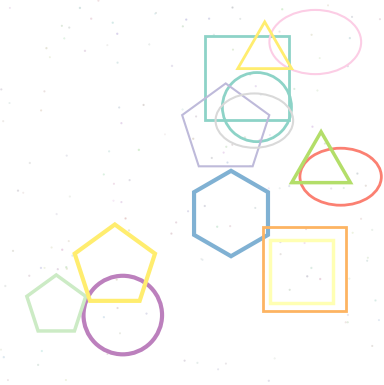[{"shape": "circle", "thickness": 2, "radius": 0.45, "center": [0.667, 0.722]}, {"shape": "square", "thickness": 2, "radius": 0.55, "center": [0.642, 0.797]}, {"shape": "square", "thickness": 2.5, "radius": 0.41, "center": [0.784, 0.295]}, {"shape": "pentagon", "thickness": 1.5, "radius": 0.6, "center": [0.586, 0.664]}, {"shape": "oval", "thickness": 2, "radius": 0.53, "center": [0.885, 0.541]}, {"shape": "hexagon", "thickness": 3, "radius": 0.55, "center": [0.6, 0.445]}, {"shape": "square", "thickness": 2, "radius": 0.54, "center": [0.791, 0.3]}, {"shape": "triangle", "thickness": 2.5, "radius": 0.44, "center": [0.834, 0.57]}, {"shape": "oval", "thickness": 1.5, "radius": 0.6, "center": [0.819, 0.891]}, {"shape": "oval", "thickness": 1.5, "radius": 0.5, "center": [0.661, 0.687]}, {"shape": "circle", "thickness": 3, "radius": 0.51, "center": [0.319, 0.182]}, {"shape": "pentagon", "thickness": 2.5, "radius": 0.4, "center": [0.146, 0.205]}, {"shape": "pentagon", "thickness": 3, "radius": 0.55, "center": [0.298, 0.307]}, {"shape": "triangle", "thickness": 2, "radius": 0.4, "center": [0.688, 0.862]}]